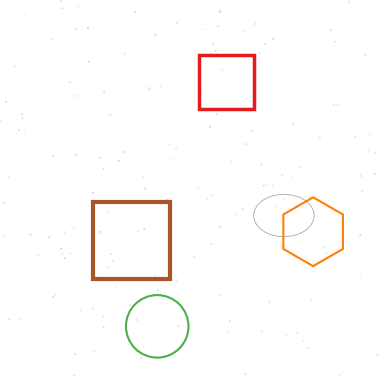[{"shape": "square", "thickness": 2.5, "radius": 0.36, "center": [0.587, 0.787]}, {"shape": "circle", "thickness": 1.5, "radius": 0.41, "center": [0.408, 0.152]}, {"shape": "hexagon", "thickness": 1.5, "radius": 0.45, "center": [0.813, 0.398]}, {"shape": "square", "thickness": 3, "radius": 0.5, "center": [0.342, 0.375]}, {"shape": "oval", "thickness": 0.5, "radius": 0.39, "center": [0.737, 0.44]}]